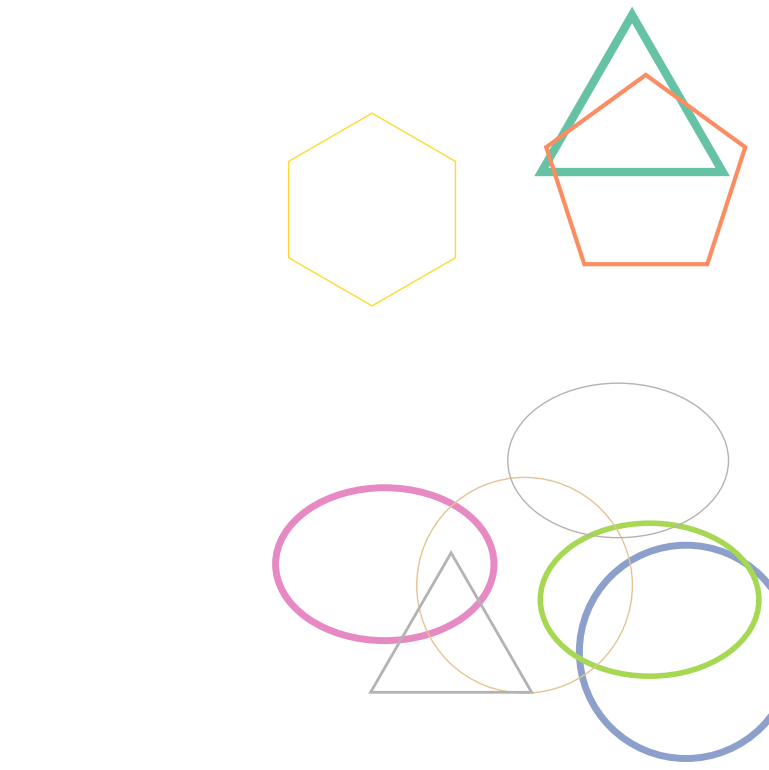[{"shape": "triangle", "thickness": 3, "radius": 0.68, "center": [0.821, 0.845]}, {"shape": "pentagon", "thickness": 1.5, "radius": 0.68, "center": [0.839, 0.767]}, {"shape": "circle", "thickness": 2.5, "radius": 0.69, "center": [0.891, 0.153]}, {"shape": "oval", "thickness": 2.5, "radius": 0.71, "center": [0.5, 0.267]}, {"shape": "oval", "thickness": 2, "radius": 0.71, "center": [0.844, 0.221]}, {"shape": "hexagon", "thickness": 0.5, "radius": 0.63, "center": [0.483, 0.728]}, {"shape": "circle", "thickness": 0.5, "radius": 0.7, "center": [0.681, 0.24]}, {"shape": "oval", "thickness": 0.5, "radius": 0.72, "center": [0.803, 0.402]}, {"shape": "triangle", "thickness": 1, "radius": 0.6, "center": [0.586, 0.161]}]